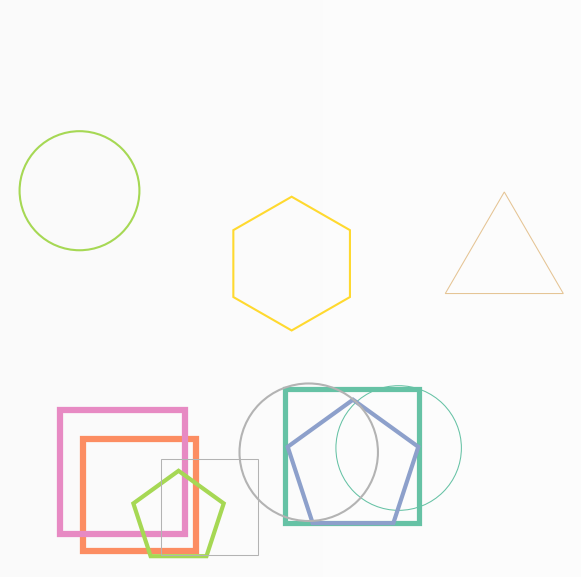[{"shape": "circle", "thickness": 0.5, "radius": 0.54, "center": [0.686, 0.223]}, {"shape": "square", "thickness": 2.5, "radius": 0.58, "center": [0.605, 0.21]}, {"shape": "square", "thickness": 3, "radius": 0.49, "center": [0.24, 0.142]}, {"shape": "pentagon", "thickness": 2, "radius": 0.59, "center": [0.607, 0.189]}, {"shape": "square", "thickness": 3, "radius": 0.54, "center": [0.211, 0.181]}, {"shape": "circle", "thickness": 1, "radius": 0.52, "center": [0.137, 0.669]}, {"shape": "pentagon", "thickness": 2, "radius": 0.41, "center": [0.307, 0.102]}, {"shape": "hexagon", "thickness": 1, "radius": 0.58, "center": [0.502, 0.543]}, {"shape": "triangle", "thickness": 0.5, "radius": 0.59, "center": [0.868, 0.549]}, {"shape": "circle", "thickness": 1, "radius": 0.6, "center": [0.531, 0.216]}, {"shape": "square", "thickness": 0.5, "radius": 0.42, "center": [0.36, 0.121]}]